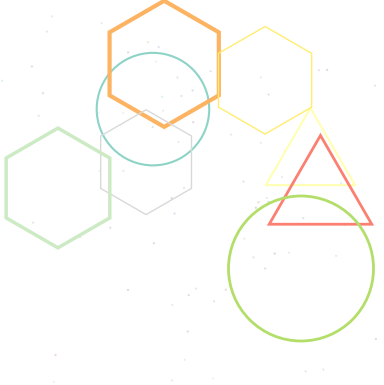[{"shape": "circle", "thickness": 1.5, "radius": 0.73, "center": [0.397, 0.717]}, {"shape": "triangle", "thickness": 1.5, "radius": 0.67, "center": [0.806, 0.586]}, {"shape": "triangle", "thickness": 2, "radius": 0.77, "center": [0.832, 0.494]}, {"shape": "hexagon", "thickness": 3, "radius": 0.82, "center": [0.426, 0.834]}, {"shape": "circle", "thickness": 2, "radius": 0.94, "center": [0.782, 0.303]}, {"shape": "hexagon", "thickness": 1, "radius": 0.68, "center": [0.379, 0.579]}, {"shape": "hexagon", "thickness": 2.5, "radius": 0.78, "center": [0.151, 0.512]}, {"shape": "hexagon", "thickness": 1, "radius": 0.7, "center": [0.688, 0.792]}]